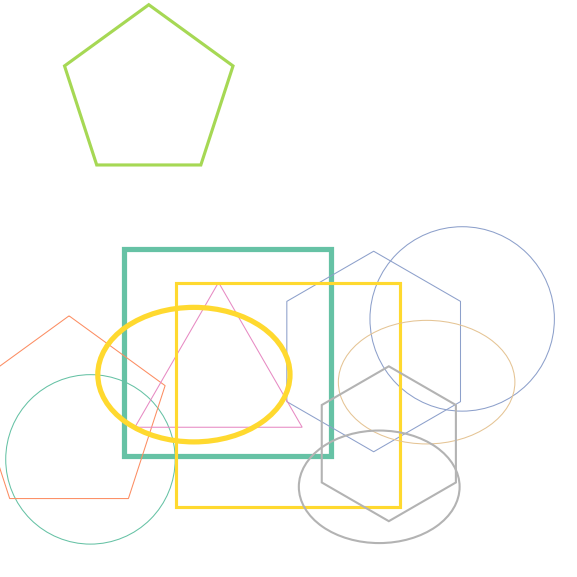[{"shape": "circle", "thickness": 0.5, "radius": 0.73, "center": [0.157, 0.204]}, {"shape": "square", "thickness": 2.5, "radius": 0.9, "center": [0.394, 0.388]}, {"shape": "pentagon", "thickness": 0.5, "radius": 0.87, "center": [0.12, 0.277]}, {"shape": "circle", "thickness": 0.5, "radius": 0.8, "center": [0.8, 0.447]}, {"shape": "hexagon", "thickness": 0.5, "radius": 0.87, "center": [0.647, 0.39]}, {"shape": "triangle", "thickness": 0.5, "radius": 0.84, "center": [0.378, 0.343]}, {"shape": "pentagon", "thickness": 1.5, "radius": 0.77, "center": [0.258, 0.838]}, {"shape": "square", "thickness": 1.5, "radius": 0.97, "center": [0.498, 0.315]}, {"shape": "oval", "thickness": 2.5, "radius": 0.83, "center": [0.336, 0.35]}, {"shape": "oval", "thickness": 0.5, "radius": 0.76, "center": [0.739, 0.337]}, {"shape": "oval", "thickness": 1, "radius": 0.7, "center": [0.657, 0.156]}, {"shape": "hexagon", "thickness": 1, "radius": 0.67, "center": [0.673, 0.231]}]